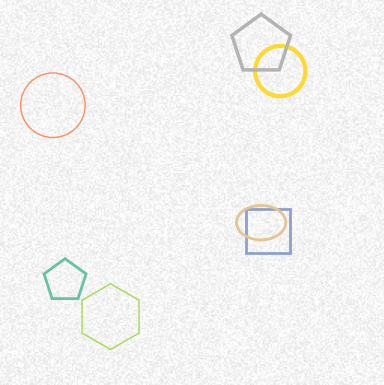[{"shape": "pentagon", "thickness": 2, "radius": 0.29, "center": [0.169, 0.271]}, {"shape": "circle", "thickness": 1, "radius": 0.42, "center": [0.137, 0.727]}, {"shape": "square", "thickness": 2, "radius": 0.29, "center": [0.697, 0.401]}, {"shape": "hexagon", "thickness": 1, "radius": 0.43, "center": [0.287, 0.178]}, {"shape": "circle", "thickness": 3, "radius": 0.33, "center": [0.728, 0.815]}, {"shape": "oval", "thickness": 2, "radius": 0.32, "center": [0.678, 0.422]}, {"shape": "pentagon", "thickness": 2.5, "radius": 0.4, "center": [0.678, 0.883]}]